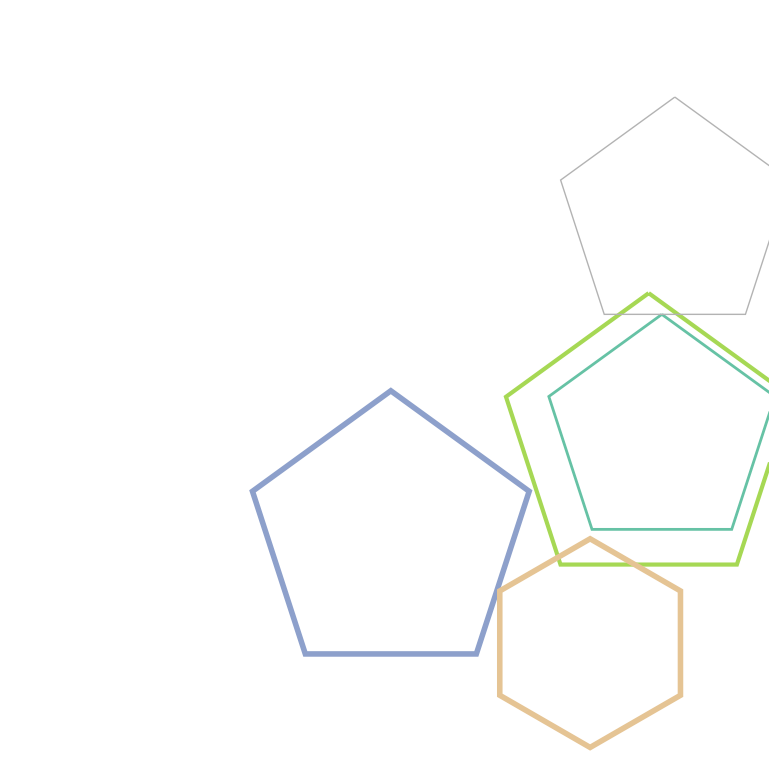[{"shape": "pentagon", "thickness": 1, "radius": 0.77, "center": [0.86, 0.437]}, {"shape": "pentagon", "thickness": 2, "radius": 0.94, "center": [0.508, 0.304]}, {"shape": "pentagon", "thickness": 1.5, "radius": 0.97, "center": [0.842, 0.424]}, {"shape": "hexagon", "thickness": 2, "radius": 0.68, "center": [0.766, 0.165]}, {"shape": "pentagon", "thickness": 0.5, "radius": 0.78, "center": [0.876, 0.718]}]